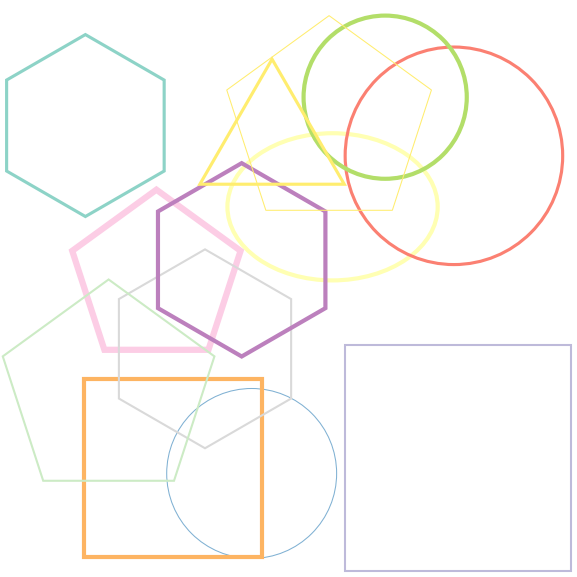[{"shape": "hexagon", "thickness": 1.5, "radius": 0.79, "center": [0.148, 0.782]}, {"shape": "oval", "thickness": 2, "radius": 0.91, "center": [0.576, 0.641]}, {"shape": "square", "thickness": 1, "radius": 0.98, "center": [0.793, 0.206]}, {"shape": "circle", "thickness": 1.5, "radius": 0.94, "center": [0.786, 0.729]}, {"shape": "circle", "thickness": 0.5, "radius": 0.74, "center": [0.436, 0.179]}, {"shape": "square", "thickness": 2, "radius": 0.77, "center": [0.3, 0.189]}, {"shape": "circle", "thickness": 2, "radius": 0.71, "center": [0.667, 0.831]}, {"shape": "pentagon", "thickness": 3, "radius": 0.77, "center": [0.271, 0.517]}, {"shape": "hexagon", "thickness": 1, "radius": 0.86, "center": [0.355, 0.395]}, {"shape": "hexagon", "thickness": 2, "radius": 0.84, "center": [0.419, 0.549]}, {"shape": "pentagon", "thickness": 1, "radius": 0.96, "center": [0.188, 0.323]}, {"shape": "triangle", "thickness": 1.5, "radius": 0.72, "center": [0.471, 0.752]}, {"shape": "pentagon", "thickness": 0.5, "radius": 0.93, "center": [0.57, 0.786]}]